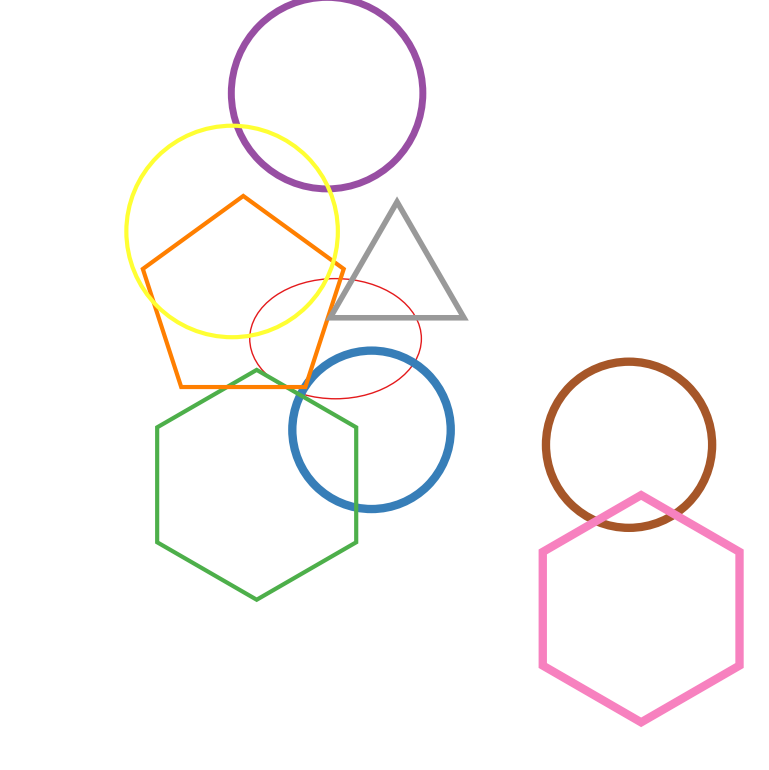[{"shape": "oval", "thickness": 0.5, "radius": 0.56, "center": [0.436, 0.56]}, {"shape": "circle", "thickness": 3, "radius": 0.51, "center": [0.483, 0.442]}, {"shape": "hexagon", "thickness": 1.5, "radius": 0.75, "center": [0.333, 0.37]}, {"shape": "circle", "thickness": 2.5, "radius": 0.62, "center": [0.425, 0.879]}, {"shape": "pentagon", "thickness": 1.5, "radius": 0.69, "center": [0.316, 0.608]}, {"shape": "circle", "thickness": 1.5, "radius": 0.69, "center": [0.301, 0.699]}, {"shape": "circle", "thickness": 3, "radius": 0.54, "center": [0.817, 0.422]}, {"shape": "hexagon", "thickness": 3, "radius": 0.74, "center": [0.833, 0.209]}, {"shape": "triangle", "thickness": 2, "radius": 0.5, "center": [0.516, 0.637]}]